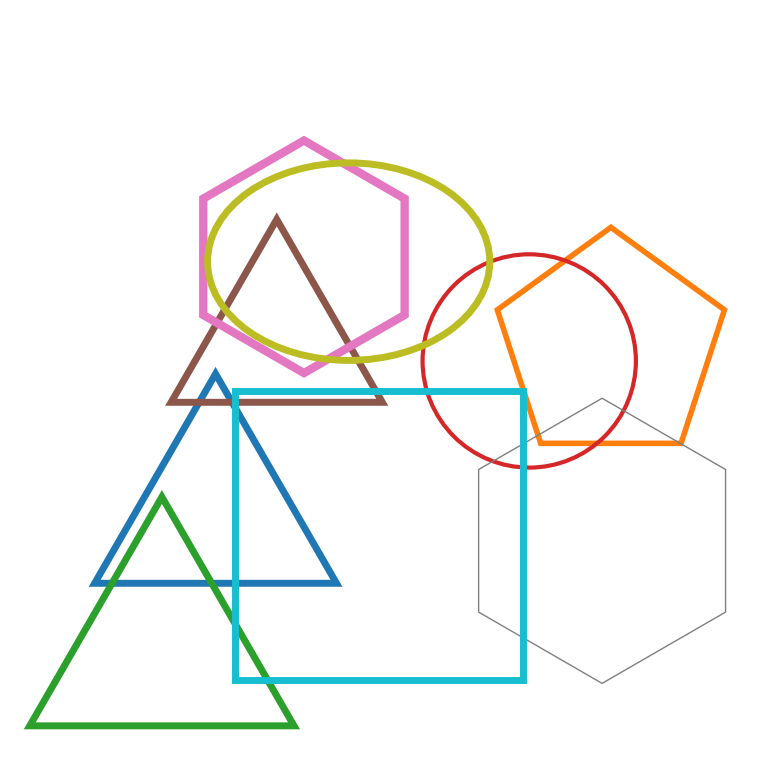[{"shape": "triangle", "thickness": 2.5, "radius": 0.91, "center": [0.28, 0.333]}, {"shape": "pentagon", "thickness": 2, "radius": 0.78, "center": [0.793, 0.55]}, {"shape": "triangle", "thickness": 2.5, "radius": 0.99, "center": [0.21, 0.156]}, {"shape": "circle", "thickness": 1.5, "radius": 0.69, "center": [0.687, 0.531]}, {"shape": "triangle", "thickness": 2.5, "radius": 0.79, "center": [0.359, 0.557]}, {"shape": "hexagon", "thickness": 3, "radius": 0.76, "center": [0.395, 0.667]}, {"shape": "hexagon", "thickness": 0.5, "radius": 0.93, "center": [0.782, 0.298]}, {"shape": "oval", "thickness": 2.5, "radius": 0.92, "center": [0.453, 0.66]}, {"shape": "square", "thickness": 2.5, "radius": 0.94, "center": [0.492, 0.305]}]